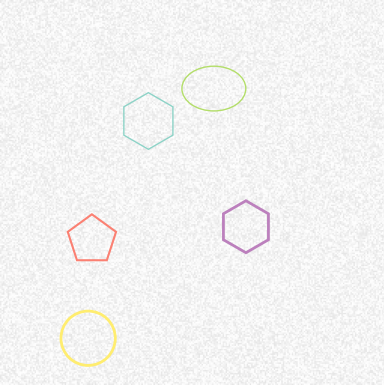[{"shape": "hexagon", "thickness": 1, "radius": 0.37, "center": [0.385, 0.686]}, {"shape": "pentagon", "thickness": 1.5, "radius": 0.33, "center": [0.239, 0.377]}, {"shape": "oval", "thickness": 1, "radius": 0.41, "center": [0.555, 0.77]}, {"shape": "hexagon", "thickness": 2, "radius": 0.34, "center": [0.639, 0.411]}, {"shape": "circle", "thickness": 2, "radius": 0.35, "center": [0.229, 0.121]}]